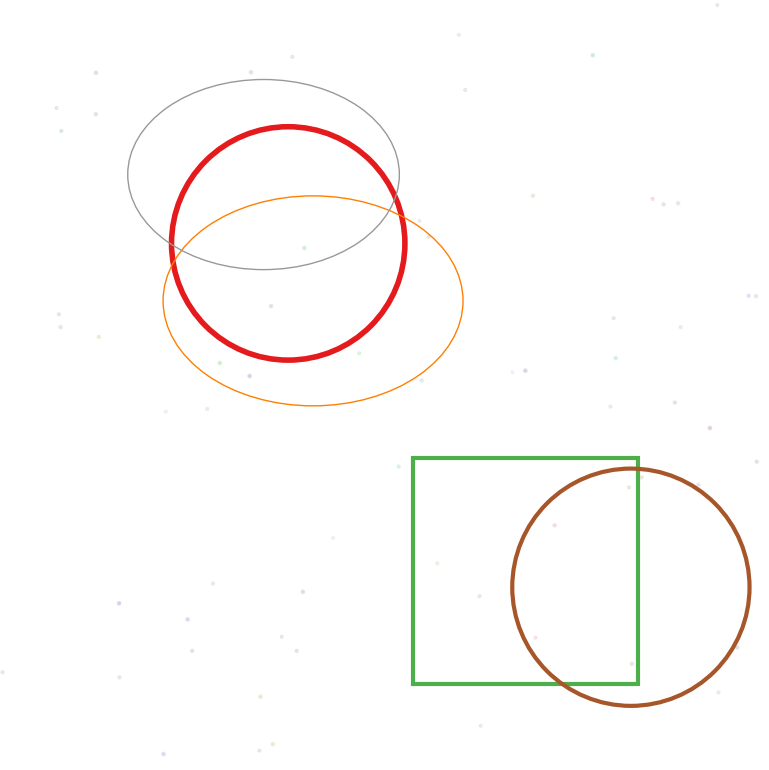[{"shape": "circle", "thickness": 2, "radius": 0.76, "center": [0.374, 0.684]}, {"shape": "square", "thickness": 1.5, "radius": 0.73, "center": [0.682, 0.258]}, {"shape": "oval", "thickness": 0.5, "radius": 0.97, "center": [0.407, 0.609]}, {"shape": "circle", "thickness": 1.5, "radius": 0.77, "center": [0.819, 0.237]}, {"shape": "oval", "thickness": 0.5, "radius": 0.88, "center": [0.342, 0.773]}]